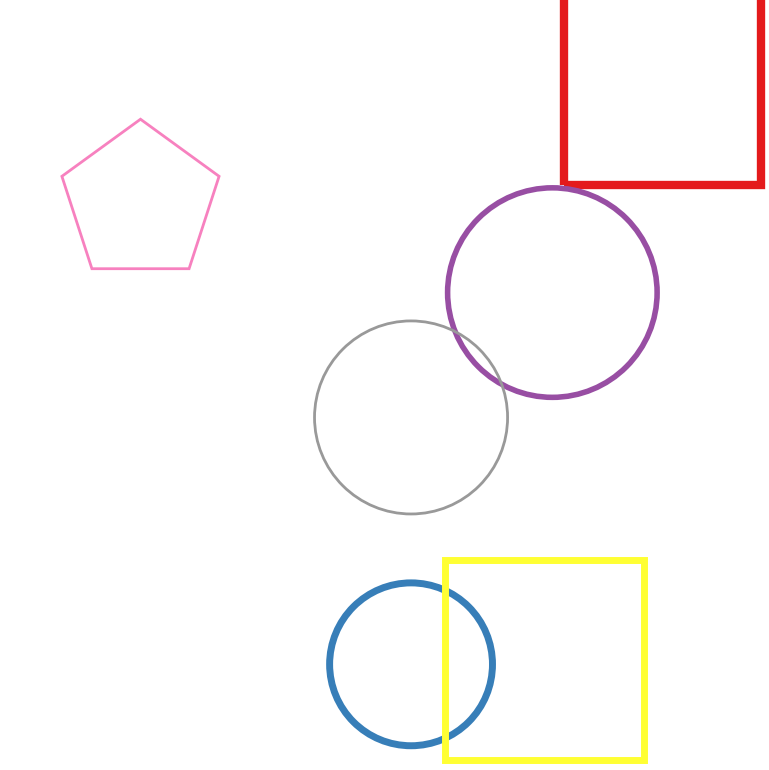[{"shape": "square", "thickness": 3, "radius": 0.64, "center": [0.86, 0.887]}, {"shape": "circle", "thickness": 2.5, "radius": 0.53, "center": [0.534, 0.137]}, {"shape": "circle", "thickness": 2, "radius": 0.68, "center": [0.717, 0.62]}, {"shape": "square", "thickness": 2.5, "radius": 0.65, "center": [0.707, 0.143]}, {"shape": "pentagon", "thickness": 1, "radius": 0.54, "center": [0.182, 0.738]}, {"shape": "circle", "thickness": 1, "radius": 0.63, "center": [0.534, 0.458]}]